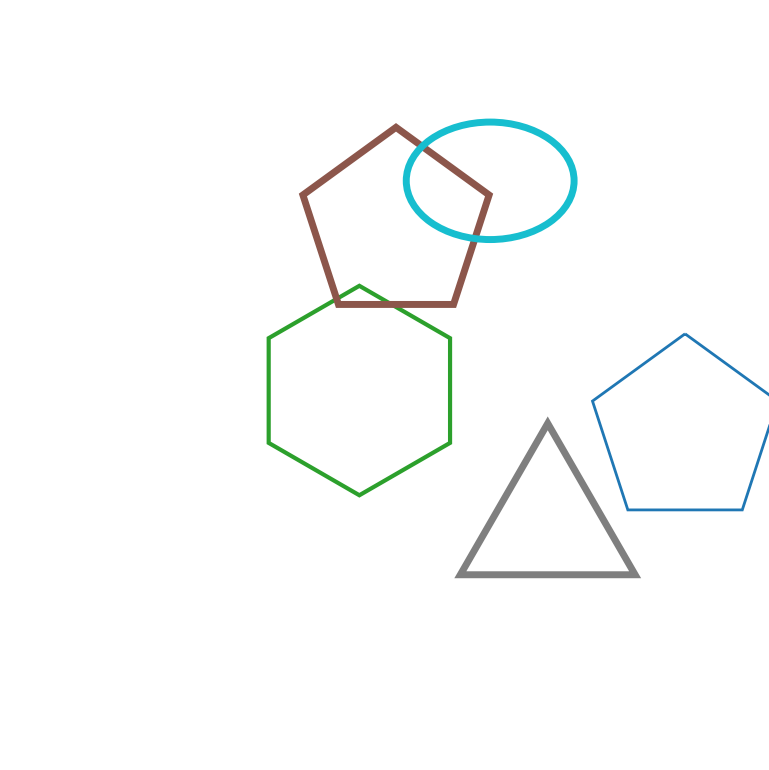[{"shape": "pentagon", "thickness": 1, "radius": 0.63, "center": [0.89, 0.44]}, {"shape": "hexagon", "thickness": 1.5, "radius": 0.68, "center": [0.467, 0.493]}, {"shape": "pentagon", "thickness": 2.5, "radius": 0.64, "center": [0.514, 0.707]}, {"shape": "triangle", "thickness": 2.5, "radius": 0.66, "center": [0.711, 0.319]}, {"shape": "oval", "thickness": 2.5, "radius": 0.54, "center": [0.637, 0.765]}]